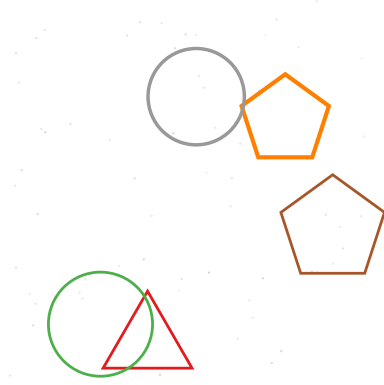[{"shape": "triangle", "thickness": 2, "radius": 0.67, "center": [0.383, 0.11]}, {"shape": "circle", "thickness": 2, "radius": 0.68, "center": [0.261, 0.158]}, {"shape": "pentagon", "thickness": 3, "radius": 0.6, "center": [0.741, 0.688]}, {"shape": "pentagon", "thickness": 2, "radius": 0.71, "center": [0.864, 0.405]}, {"shape": "circle", "thickness": 2.5, "radius": 0.63, "center": [0.51, 0.749]}]